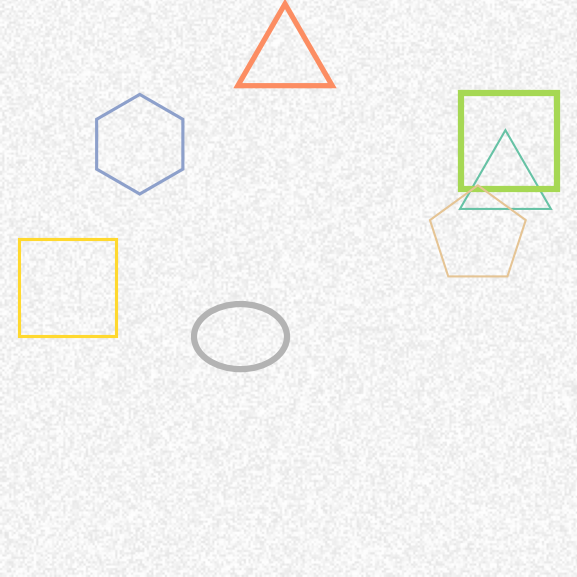[{"shape": "triangle", "thickness": 1, "radius": 0.45, "center": [0.875, 0.683]}, {"shape": "triangle", "thickness": 2.5, "radius": 0.47, "center": [0.494, 0.898]}, {"shape": "hexagon", "thickness": 1.5, "radius": 0.43, "center": [0.242, 0.749]}, {"shape": "square", "thickness": 3, "radius": 0.41, "center": [0.881, 0.755]}, {"shape": "square", "thickness": 1.5, "radius": 0.42, "center": [0.117, 0.501]}, {"shape": "pentagon", "thickness": 1, "radius": 0.44, "center": [0.827, 0.591]}, {"shape": "oval", "thickness": 3, "radius": 0.4, "center": [0.416, 0.416]}]